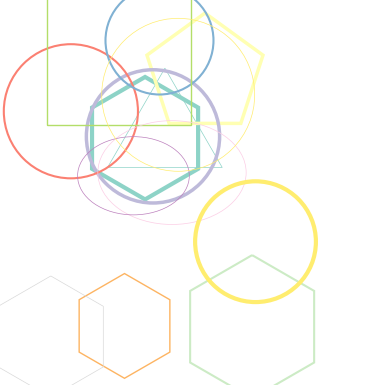[{"shape": "triangle", "thickness": 0.5, "radius": 0.86, "center": [0.428, 0.651]}, {"shape": "hexagon", "thickness": 3, "radius": 0.8, "center": [0.377, 0.641]}, {"shape": "pentagon", "thickness": 2.5, "radius": 0.79, "center": [0.532, 0.808]}, {"shape": "circle", "thickness": 2.5, "radius": 0.87, "center": [0.397, 0.646]}, {"shape": "circle", "thickness": 1.5, "radius": 0.87, "center": [0.184, 0.711]}, {"shape": "circle", "thickness": 1.5, "radius": 0.7, "center": [0.414, 0.895]}, {"shape": "hexagon", "thickness": 1, "radius": 0.68, "center": [0.323, 0.153]}, {"shape": "square", "thickness": 1, "radius": 0.94, "center": [0.309, 0.862]}, {"shape": "oval", "thickness": 0.5, "radius": 0.96, "center": [0.447, 0.552]}, {"shape": "hexagon", "thickness": 0.5, "radius": 0.79, "center": [0.132, 0.126]}, {"shape": "oval", "thickness": 0.5, "radius": 0.73, "center": [0.347, 0.543]}, {"shape": "hexagon", "thickness": 1.5, "radius": 0.93, "center": [0.655, 0.151]}, {"shape": "circle", "thickness": 0.5, "radius": 0.99, "center": [0.463, 0.754]}, {"shape": "circle", "thickness": 3, "radius": 0.78, "center": [0.664, 0.372]}]